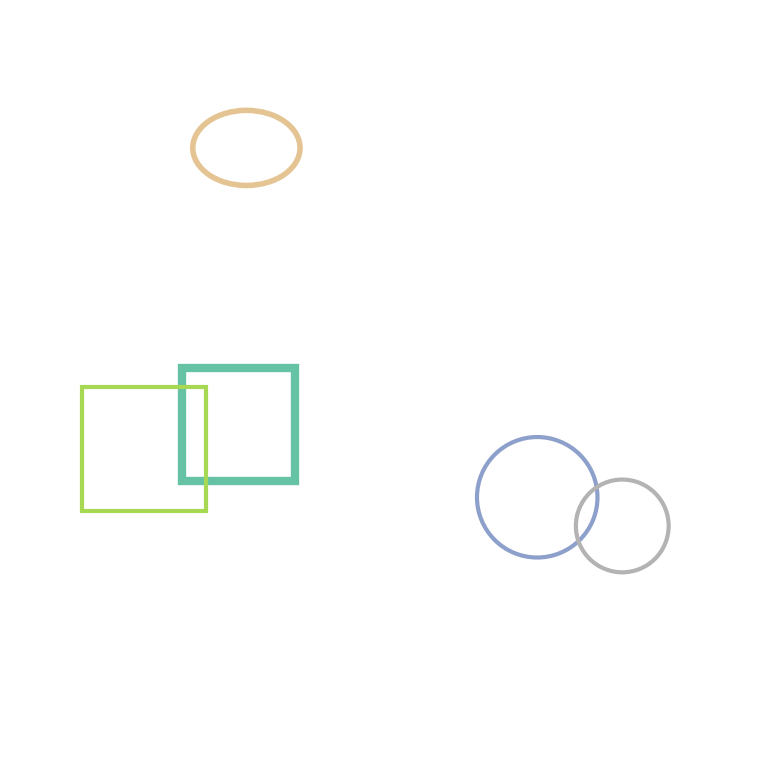[{"shape": "square", "thickness": 3, "radius": 0.37, "center": [0.31, 0.449]}, {"shape": "circle", "thickness": 1.5, "radius": 0.39, "center": [0.698, 0.354]}, {"shape": "square", "thickness": 1.5, "radius": 0.4, "center": [0.187, 0.416]}, {"shape": "oval", "thickness": 2, "radius": 0.35, "center": [0.32, 0.808]}, {"shape": "circle", "thickness": 1.5, "radius": 0.3, "center": [0.808, 0.317]}]